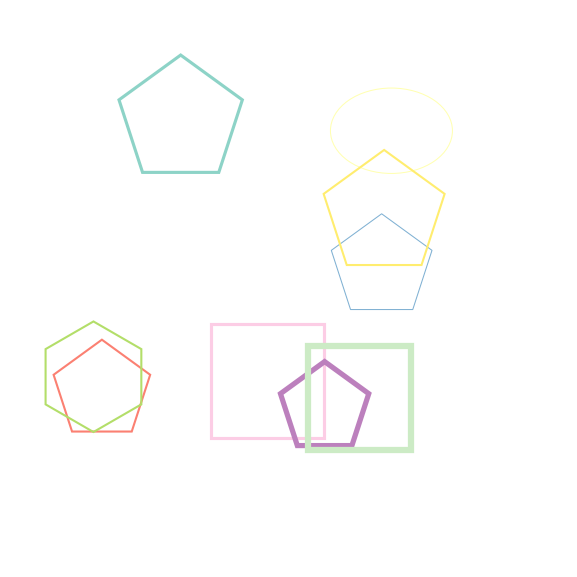[{"shape": "pentagon", "thickness": 1.5, "radius": 0.56, "center": [0.313, 0.791]}, {"shape": "oval", "thickness": 0.5, "radius": 0.53, "center": [0.678, 0.773]}, {"shape": "pentagon", "thickness": 1, "radius": 0.44, "center": [0.176, 0.323]}, {"shape": "pentagon", "thickness": 0.5, "radius": 0.46, "center": [0.661, 0.537]}, {"shape": "hexagon", "thickness": 1, "radius": 0.48, "center": [0.162, 0.347]}, {"shape": "square", "thickness": 1.5, "radius": 0.49, "center": [0.463, 0.339]}, {"shape": "pentagon", "thickness": 2.5, "radius": 0.4, "center": [0.562, 0.293]}, {"shape": "square", "thickness": 3, "radius": 0.45, "center": [0.622, 0.309]}, {"shape": "pentagon", "thickness": 1, "radius": 0.55, "center": [0.665, 0.629]}]